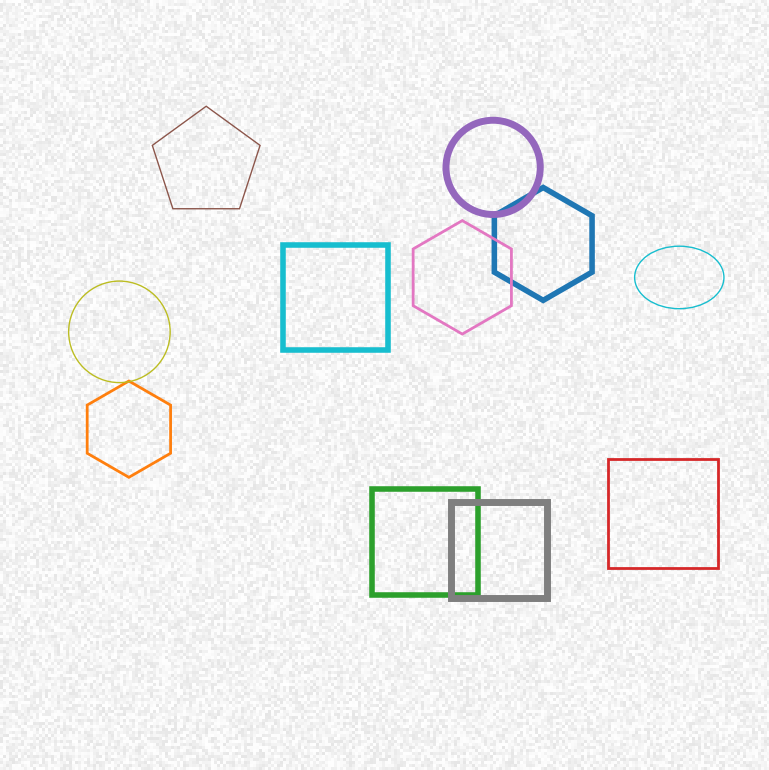[{"shape": "hexagon", "thickness": 2, "radius": 0.37, "center": [0.705, 0.683]}, {"shape": "hexagon", "thickness": 1, "radius": 0.31, "center": [0.167, 0.443]}, {"shape": "square", "thickness": 2, "radius": 0.34, "center": [0.552, 0.296]}, {"shape": "square", "thickness": 1, "radius": 0.36, "center": [0.861, 0.333]}, {"shape": "circle", "thickness": 2.5, "radius": 0.31, "center": [0.64, 0.783]}, {"shape": "pentagon", "thickness": 0.5, "radius": 0.37, "center": [0.268, 0.788]}, {"shape": "hexagon", "thickness": 1, "radius": 0.37, "center": [0.6, 0.64]}, {"shape": "square", "thickness": 2.5, "radius": 0.31, "center": [0.648, 0.286]}, {"shape": "circle", "thickness": 0.5, "radius": 0.33, "center": [0.155, 0.569]}, {"shape": "square", "thickness": 2, "radius": 0.34, "center": [0.436, 0.613]}, {"shape": "oval", "thickness": 0.5, "radius": 0.29, "center": [0.882, 0.64]}]